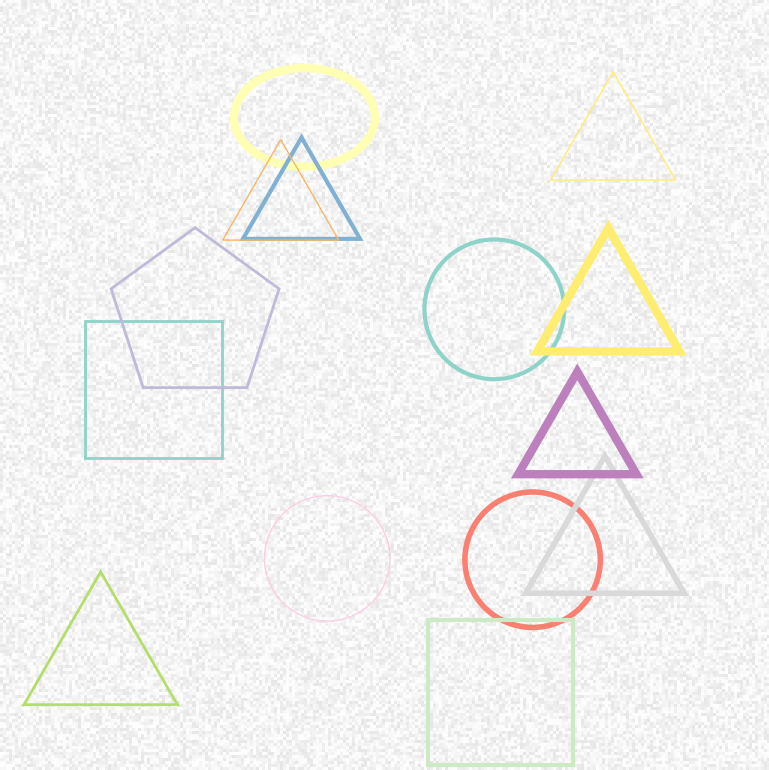[{"shape": "circle", "thickness": 1.5, "radius": 0.45, "center": [0.642, 0.598]}, {"shape": "square", "thickness": 1, "radius": 0.44, "center": [0.199, 0.494]}, {"shape": "oval", "thickness": 3, "radius": 0.46, "center": [0.395, 0.847]}, {"shape": "pentagon", "thickness": 1, "radius": 0.57, "center": [0.253, 0.589]}, {"shape": "circle", "thickness": 2, "radius": 0.44, "center": [0.692, 0.273]}, {"shape": "triangle", "thickness": 1.5, "radius": 0.44, "center": [0.392, 0.734]}, {"shape": "triangle", "thickness": 0.5, "radius": 0.44, "center": [0.365, 0.732]}, {"shape": "triangle", "thickness": 1, "radius": 0.57, "center": [0.131, 0.142]}, {"shape": "circle", "thickness": 0.5, "radius": 0.41, "center": [0.425, 0.275]}, {"shape": "triangle", "thickness": 2, "radius": 0.59, "center": [0.786, 0.289]}, {"shape": "triangle", "thickness": 3, "radius": 0.44, "center": [0.75, 0.428]}, {"shape": "square", "thickness": 1.5, "radius": 0.47, "center": [0.65, 0.101]}, {"shape": "triangle", "thickness": 0.5, "radius": 0.47, "center": [0.796, 0.813]}, {"shape": "triangle", "thickness": 3, "radius": 0.53, "center": [0.79, 0.597]}]